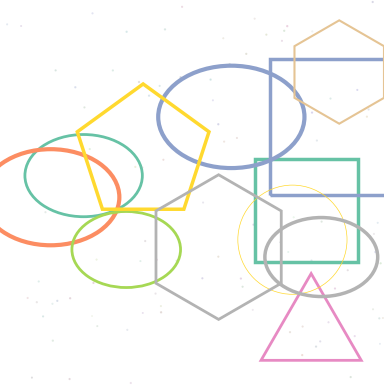[{"shape": "oval", "thickness": 2, "radius": 0.76, "center": [0.217, 0.544]}, {"shape": "square", "thickness": 2.5, "radius": 0.67, "center": [0.797, 0.454]}, {"shape": "oval", "thickness": 3, "radius": 0.89, "center": [0.132, 0.488]}, {"shape": "square", "thickness": 2.5, "radius": 0.88, "center": [0.878, 0.67]}, {"shape": "oval", "thickness": 3, "radius": 0.95, "center": [0.601, 0.696]}, {"shape": "triangle", "thickness": 2, "radius": 0.75, "center": [0.808, 0.139]}, {"shape": "oval", "thickness": 2, "radius": 0.71, "center": [0.328, 0.352]}, {"shape": "circle", "thickness": 0.5, "radius": 0.71, "center": [0.76, 0.377]}, {"shape": "pentagon", "thickness": 2.5, "radius": 0.9, "center": [0.372, 0.602]}, {"shape": "hexagon", "thickness": 1.5, "radius": 0.67, "center": [0.881, 0.813]}, {"shape": "hexagon", "thickness": 2, "radius": 0.94, "center": [0.568, 0.358]}, {"shape": "oval", "thickness": 2.5, "radius": 0.73, "center": [0.835, 0.332]}]